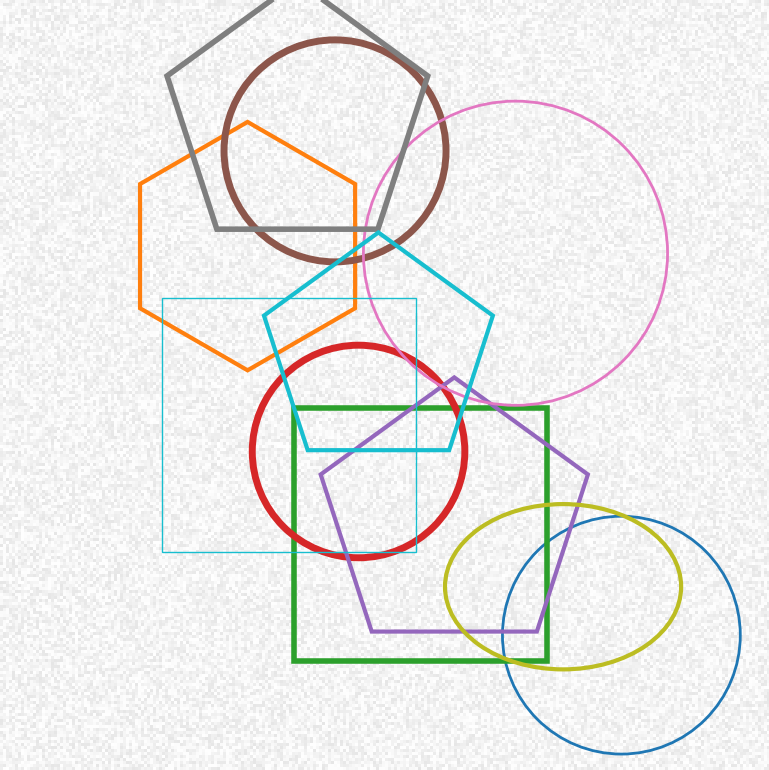[{"shape": "circle", "thickness": 1, "radius": 0.77, "center": [0.807, 0.175]}, {"shape": "hexagon", "thickness": 1.5, "radius": 0.81, "center": [0.322, 0.68]}, {"shape": "square", "thickness": 2, "radius": 0.82, "center": [0.546, 0.306]}, {"shape": "circle", "thickness": 2.5, "radius": 0.69, "center": [0.466, 0.414]}, {"shape": "pentagon", "thickness": 1.5, "radius": 0.91, "center": [0.59, 0.327]}, {"shape": "circle", "thickness": 2.5, "radius": 0.72, "center": [0.435, 0.804]}, {"shape": "circle", "thickness": 1, "radius": 0.99, "center": [0.669, 0.671]}, {"shape": "pentagon", "thickness": 2, "radius": 0.89, "center": [0.386, 0.846]}, {"shape": "oval", "thickness": 1.5, "radius": 0.77, "center": [0.731, 0.238]}, {"shape": "pentagon", "thickness": 1.5, "radius": 0.78, "center": [0.491, 0.542]}, {"shape": "square", "thickness": 0.5, "radius": 0.82, "center": [0.376, 0.448]}]